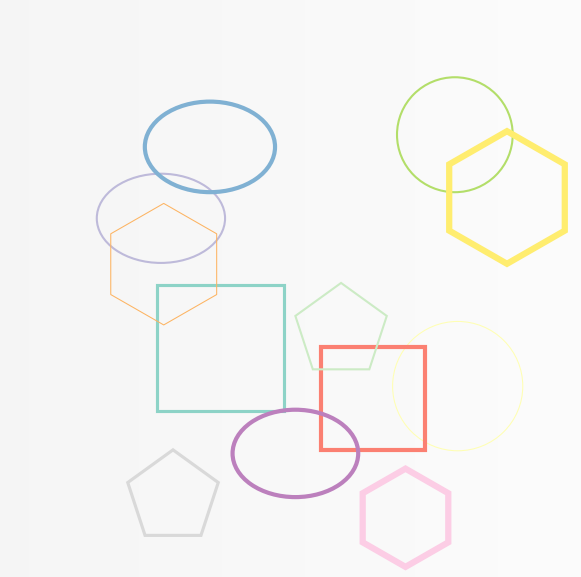[{"shape": "square", "thickness": 1.5, "radius": 0.55, "center": [0.379, 0.397]}, {"shape": "circle", "thickness": 0.5, "radius": 0.56, "center": [0.787, 0.331]}, {"shape": "oval", "thickness": 1, "radius": 0.55, "center": [0.277, 0.621]}, {"shape": "square", "thickness": 2, "radius": 0.45, "center": [0.642, 0.309]}, {"shape": "oval", "thickness": 2, "radius": 0.56, "center": [0.361, 0.745]}, {"shape": "hexagon", "thickness": 0.5, "radius": 0.53, "center": [0.282, 0.542]}, {"shape": "circle", "thickness": 1, "radius": 0.5, "center": [0.783, 0.766]}, {"shape": "hexagon", "thickness": 3, "radius": 0.43, "center": [0.698, 0.103]}, {"shape": "pentagon", "thickness": 1.5, "radius": 0.41, "center": [0.298, 0.138]}, {"shape": "oval", "thickness": 2, "radius": 0.54, "center": [0.508, 0.214]}, {"shape": "pentagon", "thickness": 1, "radius": 0.41, "center": [0.587, 0.426]}, {"shape": "hexagon", "thickness": 3, "radius": 0.57, "center": [0.872, 0.657]}]